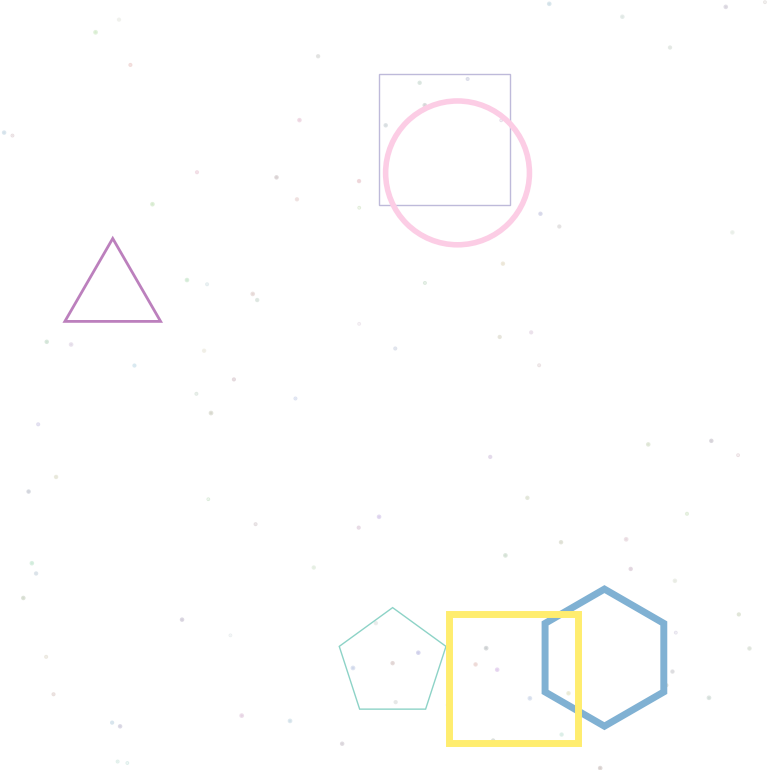[{"shape": "pentagon", "thickness": 0.5, "radius": 0.36, "center": [0.51, 0.138]}, {"shape": "square", "thickness": 0.5, "radius": 0.43, "center": [0.577, 0.819]}, {"shape": "hexagon", "thickness": 2.5, "radius": 0.45, "center": [0.785, 0.146]}, {"shape": "circle", "thickness": 2, "radius": 0.47, "center": [0.594, 0.775]}, {"shape": "triangle", "thickness": 1, "radius": 0.36, "center": [0.146, 0.618]}, {"shape": "square", "thickness": 2.5, "radius": 0.42, "center": [0.667, 0.119]}]